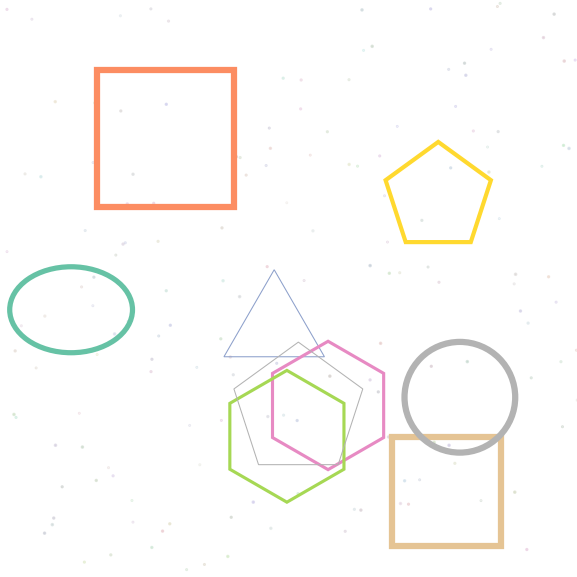[{"shape": "oval", "thickness": 2.5, "radius": 0.53, "center": [0.123, 0.463]}, {"shape": "square", "thickness": 3, "radius": 0.59, "center": [0.286, 0.759]}, {"shape": "triangle", "thickness": 0.5, "radius": 0.5, "center": [0.475, 0.432]}, {"shape": "hexagon", "thickness": 1.5, "radius": 0.56, "center": [0.568, 0.297]}, {"shape": "hexagon", "thickness": 1.5, "radius": 0.57, "center": [0.497, 0.244]}, {"shape": "pentagon", "thickness": 2, "radius": 0.48, "center": [0.759, 0.657]}, {"shape": "square", "thickness": 3, "radius": 0.47, "center": [0.773, 0.148]}, {"shape": "circle", "thickness": 3, "radius": 0.48, "center": [0.796, 0.311]}, {"shape": "pentagon", "thickness": 0.5, "radius": 0.59, "center": [0.517, 0.289]}]